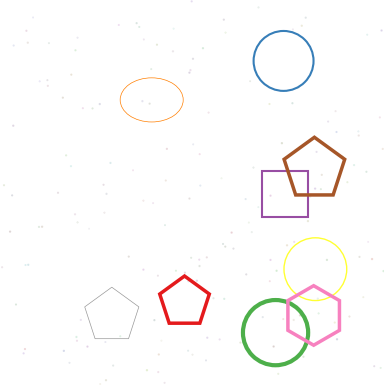[{"shape": "pentagon", "thickness": 2.5, "radius": 0.34, "center": [0.479, 0.215]}, {"shape": "circle", "thickness": 1.5, "radius": 0.39, "center": [0.737, 0.842]}, {"shape": "circle", "thickness": 3, "radius": 0.42, "center": [0.716, 0.136]}, {"shape": "square", "thickness": 1.5, "radius": 0.3, "center": [0.741, 0.496]}, {"shape": "oval", "thickness": 0.5, "radius": 0.41, "center": [0.394, 0.741]}, {"shape": "circle", "thickness": 1, "radius": 0.41, "center": [0.819, 0.301]}, {"shape": "pentagon", "thickness": 2.5, "radius": 0.41, "center": [0.817, 0.561]}, {"shape": "hexagon", "thickness": 2.5, "radius": 0.39, "center": [0.815, 0.181]}, {"shape": "pentagon", "thickness": 0.5, "radius": 0.37, "center": [0.29, 0.18]}]